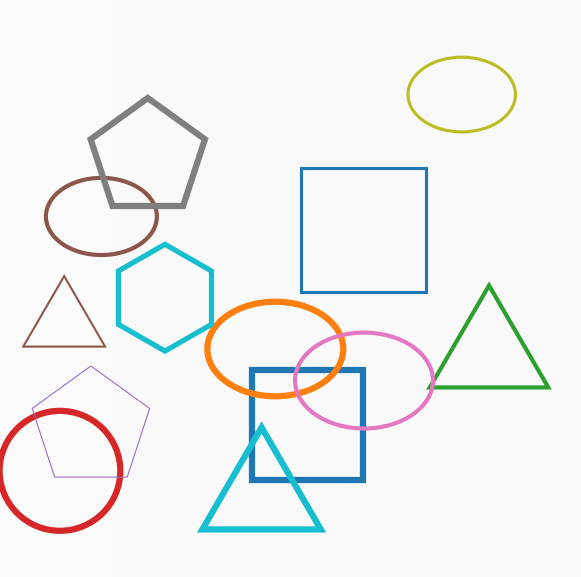[{"shape": "square", "thickness": 3, "radius": 0.48, "center": [0.529, 0.263]}, {"shape": "square", "thickness": 1.5, "radius": 0.54, "center": [0.626, 0.601]}, {"shape": "oval", "thickness": 3, "radius": 0.58, "center": [0.474, 0.395]}, {"shape": "triangle", "thickness": 2, "radius": 0.59, "center": [0.841, 0.387]}, {"shape": "circle", "thickness": 3, "radius": 0.52, "center": [0.103, 0.184]}, {"shape": "pentagon", "thickness": 0.5, "radius": 0.53, "center": [0.156, 0.259]}, {"shape": "oval", "thickness": 2, "radius": 0.48, "center": [0.174, 0.624]}, {"shape": "triangle", "thickness": 1, "radius": 0.41, "center": [0.11, 0.44]}, {"shape": "oval", "thickness": 2, "radius": 0.59, "center": [0.626, 0.34]}, {"shape": "pentagon", "thickness": 3, "radius": 0.52, "center": [0.254, 0.726]}, {"shape": "oval", "thickness": 1.5, "radius": 0.46, "center": [0.794, 0.835]}, {"shape": "triangle", "thickness": 3, "radius": 0.59, "center": [0.45, 0.141]}, {"shape": "hexagon", "thickness": 2.5, "radius": 0.46, "center": [0.284, 0.484]}]